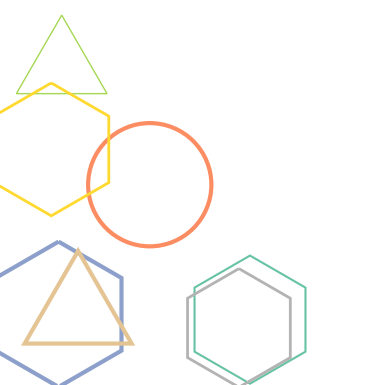[{"shape": "hexagon", "thickness": 1.5, "radius": 0.83, "center": [0.649, 0.17]}, {"shape": "circle", "thickness": 3, "radius": 0.8, "center": [0.389, 0.52]}, {"shape": "hexagon", "thickness": 3, "radius": 0.94, "center": [0.152, 0.184]}, {"shape": "triangle", "thickness": 1, "radius": 0.68, "center": [0.16, 0.825]}, {"shape": "hexagon", "thickness": 2, "radius": 0.86, "center": [0.133, 0.612]}, {"shape": "triangle", "thickness": 3, "radius": 0.8, "center": [0.203, 0.188]}, {"shape": "hexagon", "thickness": 2, "radius": 0.77, "center": [0.621, 0.148]}]